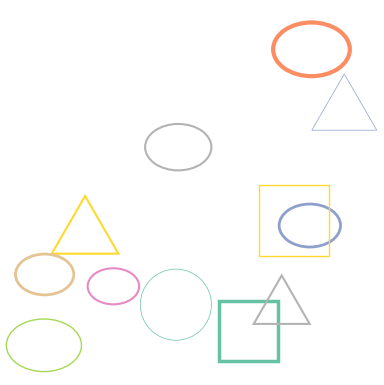[{"shape": "square", "thickness": 2.5, "radius": 0.39, "center": [0.645, 0.141]}, {"shape": "circle", "thickness": 0.5, "radius": 0.46, "center": [0.457, 0.209]}, {"shape": "oval", "thickness": 3, "radius": 0.5, "center": [0.809, 0.872]}, {"shape": "oval", "thickness": 2, "radius": 0.4, "center": [0.805, 0.414]}, {"shape": "triangle", "thickness": 0.5, "radius": 0.49, "center": [0.894, 0.71]}, {"shape": "oval", "thickness": 1.5, "radius": 0.33, "center": [0.295, 0.256]}, {"shape": "oval", "thickness": 1, "radius": 0.49, "center": [0.114, 0.103]}, {"shape": "triangle", "thickness": 1.5, "radius": 0.5, "center": [0.221, 0.391]}, {"shape": "square", "thickness": 1, "radius": 0.46, "center": [0.764, 0.427]}, {"shape": "oval", "thickness": 2, "radius": 0.38, "center": [0.116, 0.287]}, {"shape": "triangle", "thickness": 1.5, "radius": 0.42, "center": [0.732, 0.201]}, {"shape": "oval", "thickness": 1.5, "radius": 0.43, "center": [0.463, 0.618]}]